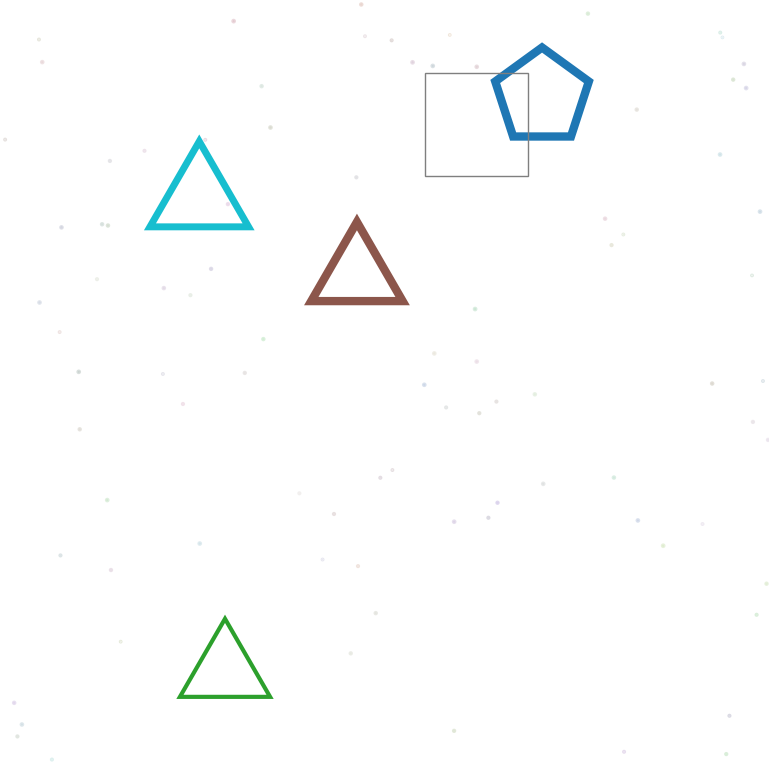[{"shape": "pentagon", "thickness": 3, "radius": 0.32, "center": [0.704, 0.874]}, {"shape": "triangle", "thickness": 1.5, "radius": 0.34, "center": [0.292, 0.129]}, {"shape": "triangle", "thickness": 3, "radius": 0.34, "center": [0.464, 0.643]}, {"shape": "square", "thickness": 0.5, "radius": 0.33, "center": [0.619, 0.838]}, {"shape": "triangle", "thickness": 2.5, "radius": 0.37, "center": [0.259, 0.742]}]